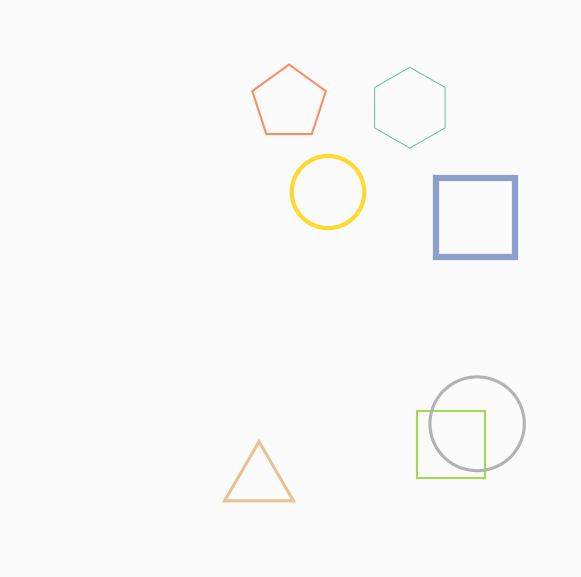[{"shape": "hexagon", "thickness": 0.5, "radius": 0.35, "center": [0.705, 0.813]}, {"shape": "pentagon", "thickness": 1, "radius": 0.33, "center": [0.497, 0.821]}, {"shape": "square", "thickness": 3, "radius": 0.34, "center": [0.818, 0.623]}, {"shape": "square", "thickness": 1, "radius": 0.29, "center": [0.776, 0.229]}, {"shape": "circle", "thickness": 2, "radius": 0.31, "center": [0.564, 0.667]}, {"shape": "triangle", "thickness": 1.5, "radius": 0.34, "center": [0.446, 0.166]}, {"shape": "circle", "thickness": 1.5, "radius": 0.41, "center": [0.821, 0.265]}]